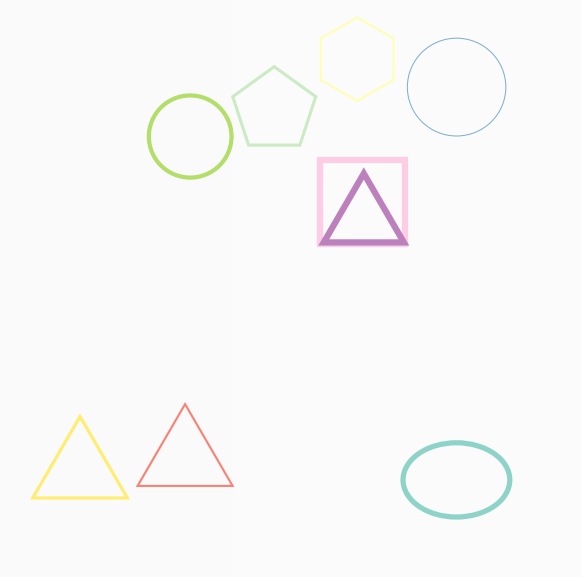[{"shape": "oval", "thickness": 2.5, "radius": 0.46, "center": [0.785, 0.168]}, {"shape": "hexagon", "thickness": 1, "radius": 0.36, "center": [0.614, 0.897]}, {"shape": "triangle", "thickness": 1, "radius": 0.47, "center": [0.318, 0.205]}, {"shape": "circle", "thickness": 0.5, "radius": 0.42, "center": [0.786, 0.848]}, {"shape": "circle", "thickness": 2, "radius": 0.36, "center": [0.327, 0.763]}, {"shape": "square", "thickness": 3, "radius": 0.36, "center": [0.624, 0.65]}, {"shape": "triangle", "thickness": 3, "radius": 0.4, "center": [0.626, 0.619]}, {"shape": "pentagon", "thickness": 1.5, "radius": 0.38, "center": [0.472, 0.809]}, {"shape": "triangle", "thickness": 1.5, "radius": 0.47, "center": [0.138, 0.184]}]